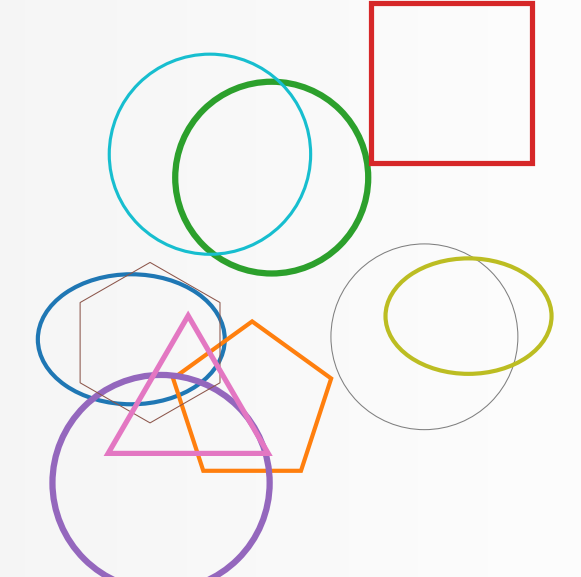[{"shape": "oval", "thickness": 2, "radius": 0.8, "center": [0.226, 0.412]}, {"shape": "pentagon", "thickness": 2, "radius": 0.71, "center": [0.434, 0.3]}, {"shape": "circle", "thickness": 3, "radius": 0.83, "center": [0.467, 0.692]}, {"shape": "square", "thickness": 2.5, "radius": 0.69, "center": [0.777, 0.856]}, {"shape": "circle", "thickness": 3, "radius": 0.93, "center": [0.277, 0.163]}, {"shape": "hexagon", "thickness": 0.5, "radius": 0.69, "center": [0.258, 0.406]}, {"shape": "triangle", "thickness": 2.5, "radius": 0.79, "center": [0.324, 0.294]}, {"shape": "circle", "thickness": 0.5, "radius": 0.8, "center": [0.73, 0.416]}, {"shape": "oval", "thickness": 2, "radius": 0.71, "center": [0.806, 0.452]}, {"shape": "circle", "thickness": 1.5, "radius": 0.87, "center": [0.361, 0.732]}]